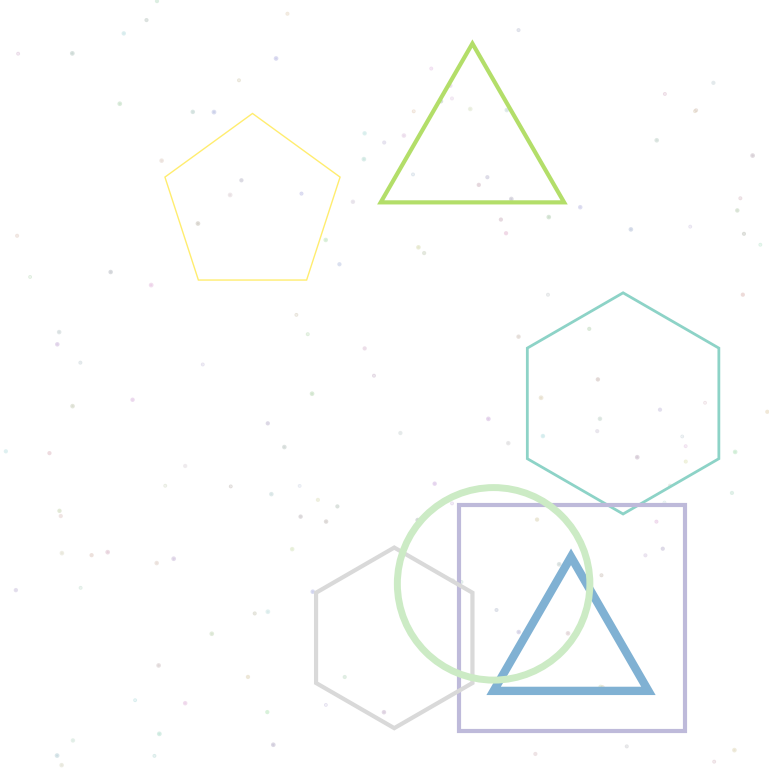[{"shape": "hexagon", "thickness": 1, "radius": 0.72, "center": [0.809, 0.476]}, {"shape": "square", "thickness": 1.5, "radius": 0.73, "center": [0.742, 0.197]}, {"shape": "triangle", "thickness": 3, "radius": 0.58, "center": [0.742, 0.161]}, {"shape": "triangle", "thickness": 1.5, "radius": 0.69, "center": [0.614, 0.806]}, {"shape": "hexagon", "thickness": 1.5, "radius": 0.59, "center": [0.512, 0.172]}, {"shape": "circle", "thickness": 2.5, "radius": 0.63, "center": [0.641, 0.242]}, {"shape": "pentagon", "thickness": 0.5, "radius": 0.6, "center": [0.328, 0.733]}]